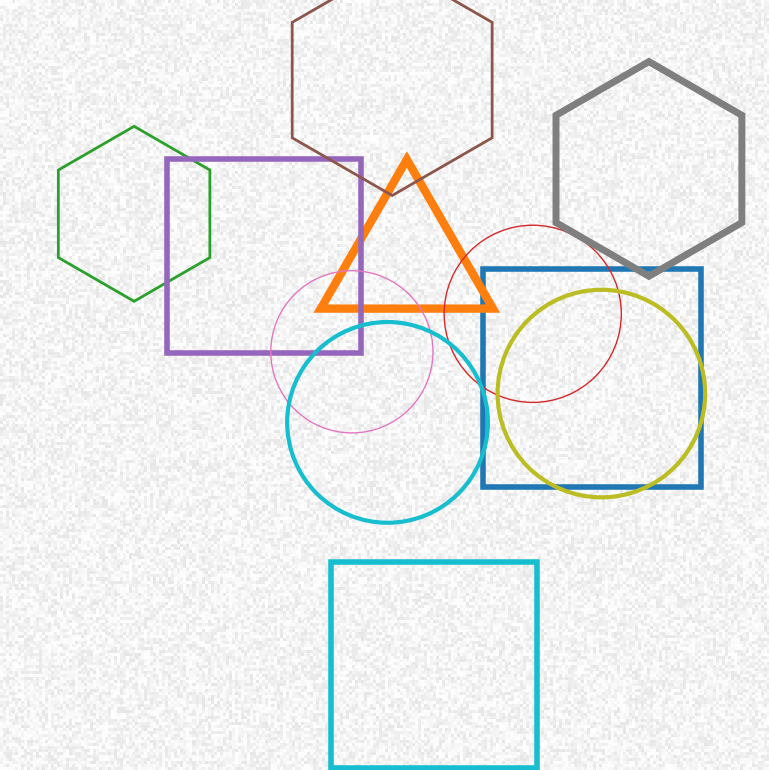[{"shape": "square", "thickness": 2, "radius": 0.71, "center": [0.769, 0.509]}, {"shape": "triangle", "thickness": 3, "radius": 0.65, "center": [0.528, 0.664]}, {"shape": "hexagon", "thickness": 1, "radius": 0.57, "center": [0.174, 0.722]}, {"shape": "circle", "thickness": 0.5, "radius": 0.58, "center": [0.692, 0.592]}, {"shape": "square", "thickness": 2, "radius": 0.63, "center": [0.342, 0.667]}, {"shape": "hexagon", "thickness": 1, "radius": 0.75, "center": [0.509, 0.896]}, {"shape": "circle", "thickness": 0.5, "radius": 0.53, "center": [0.457, 0.543]}, {"shape": "hexagon", "thickness": 2.5, "radius": 0.7, "center": [0.843, 0.781]}, {"shape": "circle", "thickness": 1.5, "radius": 0.67, "center": [0.781, 0.489]}, {"shape": "circle", "thickness": 1.5, "radius": 0.65, "center": [0.503, 0.451]}, {"shape": "square", "thickness": 2, "radius": 0.67, "center": [0.563, 0.137]}]